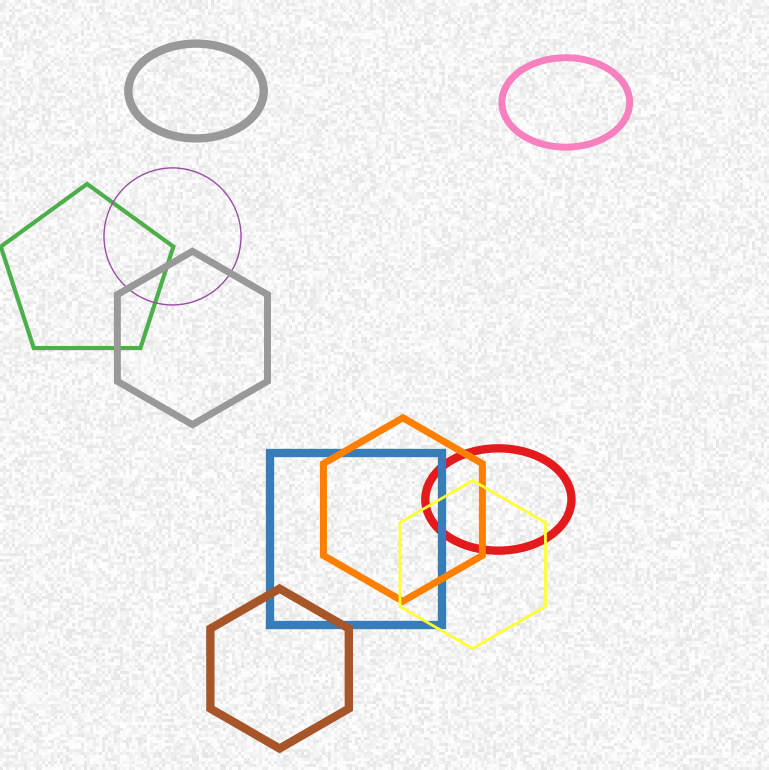[{"shape": "oval", "thickness": 3, "radius": 0.47, "center": [0.647, 0.351]}, {"shape": "square", "thickness": 3, "radius": 0.56, "center": [0.462, 0.3]}, {"shape": "pentagon", "thickness": 1.5, "radius": 0.59, "center": [0.113, 0.643]}, {"shape": "circle", "thickness": 0.5, "radius": 0.44, "center": [0.224, 0.693]}, {"shape": "hexagon", "thickness": 2.5, "radius": 0.6, "center": [0.523, 0.338]}, {"shape": "hexagon", "thickness": 1, "radius": 0.55, "center": [0.614, 0.267]}, {"shape": "hexagon", "thickness": 3, "radius": 0.52, "center": [0.363, 0.132]}, {"shape": "oval", "thickness": 2.5, "radius": 0.41, "center": [0.735, 0.867]}, {"shape": "hexagon", "thickness": 2.5, "radius": 0.56, "center": [0.25, 0.561]}, {"shape": "oval", "thickness": 3, "radius": 0.44, "center": [0.255, 0.882]}]